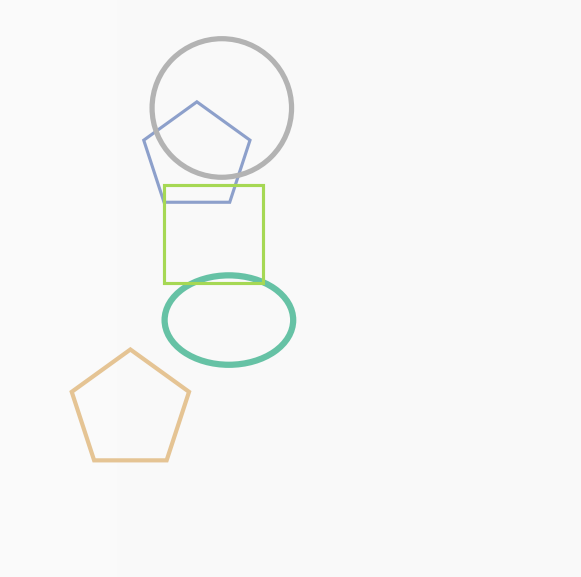[{"shape": "oval", "thickness": 3, "radius": 0.55, "center": [0.394, 0.445]}, {"shape": "pentagon", "thickness": 1.5, "radius": 0.48, "center": [0.339, 0.727]}, {"shape": "square", "thickness": 1.5, "radius": 0.42, "center": [0.368, 0.594]}, {"shape": "pentagon", "thickness": 2, "radius": 0.53, "center": [0.224, 0.288]}, {"shape": "circle", "thickness": 2.5, "radius": 0.6, "center": [0.382, 0.812]}]